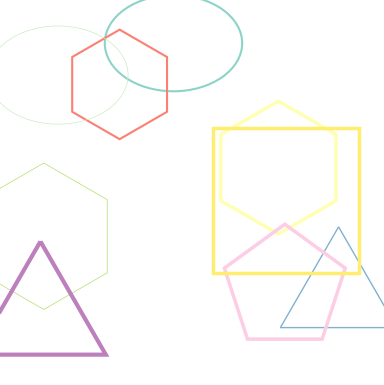[{"shape": "oval", "thickness": 1.5, "radius": 0.89, "center": [0.451, 0.888]}, {"shape": "hexagon", "thickness": 2.5, "radius": 0.86, "center": [0.723, 0.565]}, {"shape": "hexagon", "thickness": 1.5, "radius": 0.71, "center": [0.311, 0.781]}, {"shape": "triangle", "thickness": 1, "radius": 0.87, "center": [0.879, 0.236]}, {"shape": "hexagon", "thickness": 0.5, "radius": 0.95, "center": [0.114, 0.386]}, {"shape": "pentagon", "thickness": 2.5, "radius": 0.82, "center": [0.74, 0.253]}, {"shape": "triangle", "thickness": 3, "radius": 0.98, "center": [0.105, 0.177]}, {"shape": "oval", "thickness": 0.5, "radius": 0.91, "center": [0.151, 0.805]}, {"shape": "square", "thickness": 2.5, "radius": 0.94, "center": [0.742, 0.479]}]